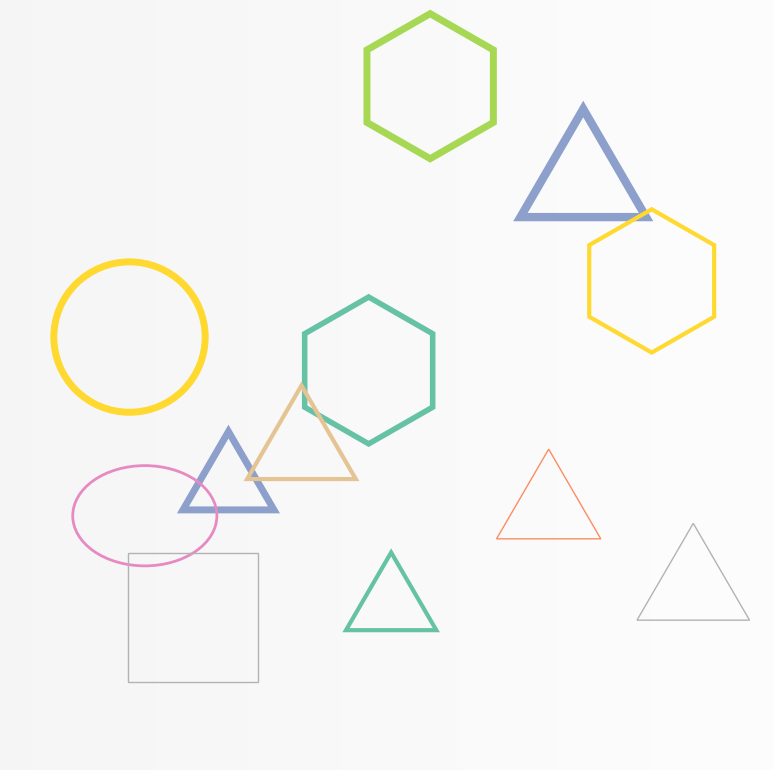[{"shape": "triangle", "thickness": 1.5, "radius": 0.34, "center": [0.505, 0.215]}, {"shape": "hexagon", "thickness": 2, "radius": 0.48, "center": [0.476, 0.519]}, {"shape": "triangle", "thickness": 0.5, "radius": 0.39, "center": [0.708, 0.339]}, {"shape": "triangle", "thickness": 2.5, "radius": 0.34, "center": [0.295, 0.372]}, {"shape": "triangle", "thickness": 3, "radius": 0.47, "center": [0.753, 0.765]}, {"shape": "oval", "thickness": 1, "radius": 0.47, "center": [0.187, 0.33]}, {"shape": "hexagon", "thickness": 2.5, "radius": 0.47, "center": [0.555, 0.888]}, {"shape": "hexagon", "thickness": 1.5, "radius": 0.47, "center": [0.841, 0.635]}, {"shape": "circle", "thickness": 2.5, "radius": 0.49, "center": [0.167, 0.562]}, {"shape": "triangle", "thickness": 1.5, "radius": 0.4, "center": [0.389, 0.418]}, {"shape": "square", "thickness": 0.5, "radius": 0.42, "center": [0.249, 0.198]}, {"shape": "triangle", "thickness": 0.5, "radius": 0.42, "center": [0.895, 0.237]}]